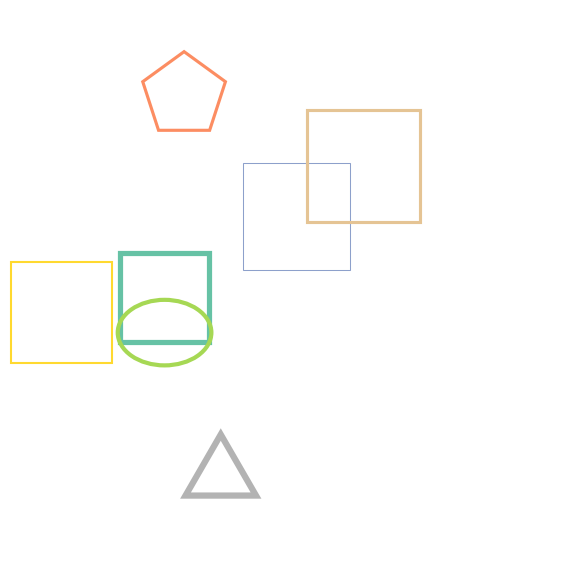[{"shape": "square", "thickness": 2.5, "radius": 0.38, "center": [0.285, 0.484]}, {"shape": "pentagon", "thickness": 1.5, "radius": 0.38, "center": [0.319, 0.834]}, {"shape": "square", "thickness": 0.5, "radius": 0.46, "center": [0.513, 0.624]}, {"shape": "oval", "thickness": 2, "radius": 0.41, "center": [0.285, 0.423]}, {"shape": "square", "thickness": 1, "radius": 0.44, "center": [0.106, 0.458]}, {"shape": "square", "thickness": 1.5, "radius": 0.49, "center": [0.63, 0.712]}, {"shape": "triangle", "thickness": 3, "radius": 0.35, "center": [0.382, 0.176]}]